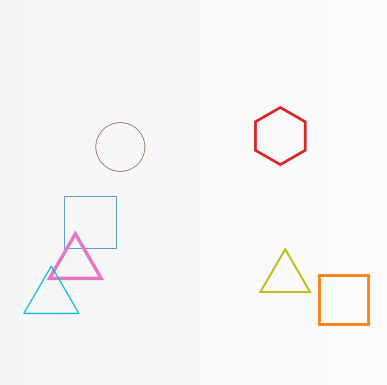[{"shape": "square", "thickness": 0.5, "radius": 0.34, "center": [0.232, 0.423]}, {"shape": "square", "thickness": 2, "radius": 0.32, "center": [0.887, 0.221]}, {"shape": "hexagon", "thickness": 2, "radius": 0.37, "center": [0.723, 0.647]}, {"shape": "circle", "thickness": 0.5, "radius": 0.32, "center": [0.311, 0.618]}, {"shape": "triangle", "thickness": 2.5, "radius": 0.39, "center": [0.195, 0.315]}, {"shape": "triangle", "thickness": 1.5, "radius": 0.37, "center": [0.736, 0.279]}, {"shape": "triangle", "thickness": 1, "radius": 0.41, "center": [0.133, 0.227]}]